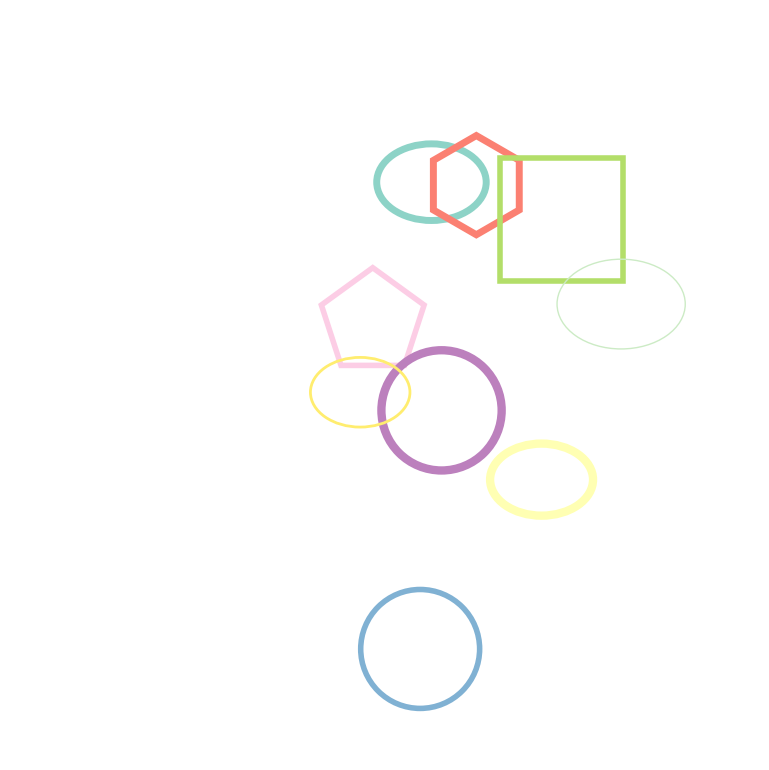[{"shape": "oval", "thickness": 2.5, "radius": 0.36, "center": [0.56, 0.763]}, {"shape": "oval", "thickness": 3, "radius": 0.33, "center": [0.703, 0.377]}, {"shape": "hexagon", "thickness": 2.5, "radius": 0.32, "center": [0.619, 0.76]}, {"shape": "circle", "thickness": 2, "radius": 0.39, "center": [0.546, 0.157]}, {"shape": "square", "thickness": 2, "radius": 0.4, "center": [0.729, 0.715]}, {"shape": "pentagon", "thickness": 2, "radius": 0.35, "center": [0.484, 0.582]}, {"shape": "circle", "thickness": 3, "radius": 0.39, "center": [0.573, 0.467]}, {"shape": "oval", "thickness": 0.5, "radius": 0.42, "center": [0.807, 0.605]}, {"shape": "oval", "thickness": 1, "radius": 0.32, "center": [0.468, 0.491]}]